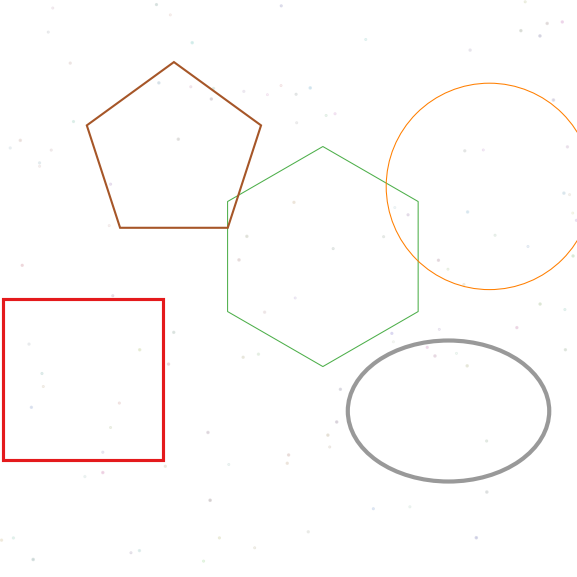[{"shape": "square", "thickness": 1.5, "radius": 0.69, "center": [0.144, 0.342]}, {"shape": "hexagon", "thickness": 0.5, "radius": 0.95, "center": [0.559, 0.555]}, {"shape": "circle", "thickness": 0.5, "radius": 0.89, "center": [0.847, 0.676]}, {"shape": "pentagon", "thickness": 1, "radius": 0.79, "center": [0.301, 0.733]}, {"shape": "oval", "thickness": 2, "radius": 0.87, "center": [0.777, 0.287]}]